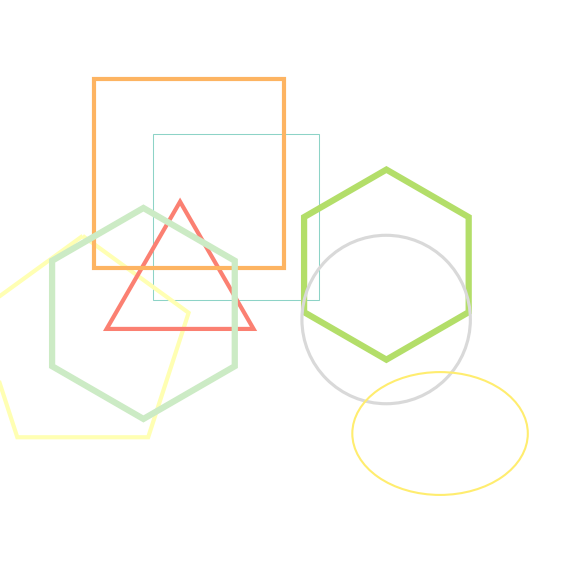[{"shape": "square", "thickness": 0.5, "radius": 0.72, "center": [0.409, 0.623]}, {"shape": "pentagon", "thickness": 2, "radius": 0.96, "center": [0.143, 0.398]}, {"shape": "triangle", "thickness": 2, "radius": 0.73, "center": [0.312, 0.503]}, {"shape": "square", "thickness": 2, "radius": 0.82, "center": [0.328, 0.699]}, {"shape": "hexagon", "thickness": 3, "radius": 0.82, "center": [0.669, 0.541]}, {"shape": "circle", "thickness": 1.5, "radius": 0.73, "center": [0.669, 0.446]}, {"shape": "hexagon", "thickness": 3, "radius": 0.91, "center": [0.248, 0.456]}, {"shape": "oval", "thickness": 1, "radius": 0.76, "center": [0.762, 0.248]}]